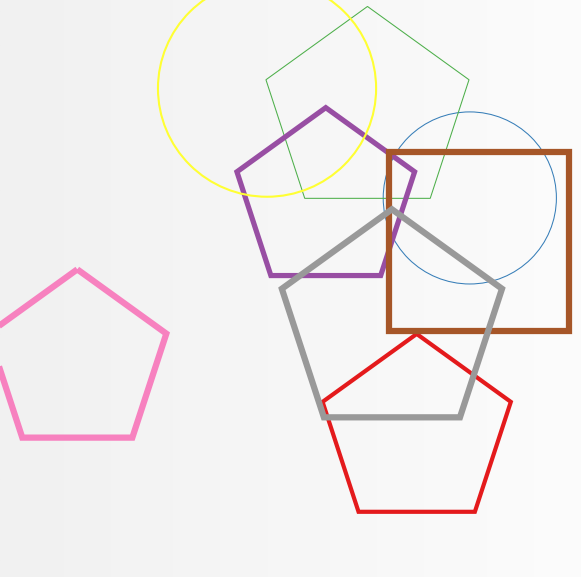[{"shape": "pentagon", "thickness": 2, "radius": 0.85, "center": [0.717, 0.251]}, {"shape": "circle", "thickness": 0.5, "radius": 0.74, "center": [0.808, 0.656]}, {"shape": "pentagon", "thickness": 0.5, "radius": 0.92, "center": [0.632, 0.804]}, {"shape": "pentagon", "thickness": 2.5, "radius": 0.8, "center": [0.56, 0.652]}, {"shape": "circle", "thickness": 1, "radius": 0.94, "center": [0.459, 0.846]}, {"shape": "square", "thickness": 3, "radius": 0.78, "center": [0.824, 0.58]}, {"shape": "pentagon", "thickness": 3, "radius": 0.81, "center": [0.133, 0.372]}, {"shape": "pentagon", "thickness": 3, "radius": 1.0, "center": [0.674, 0.438]}]